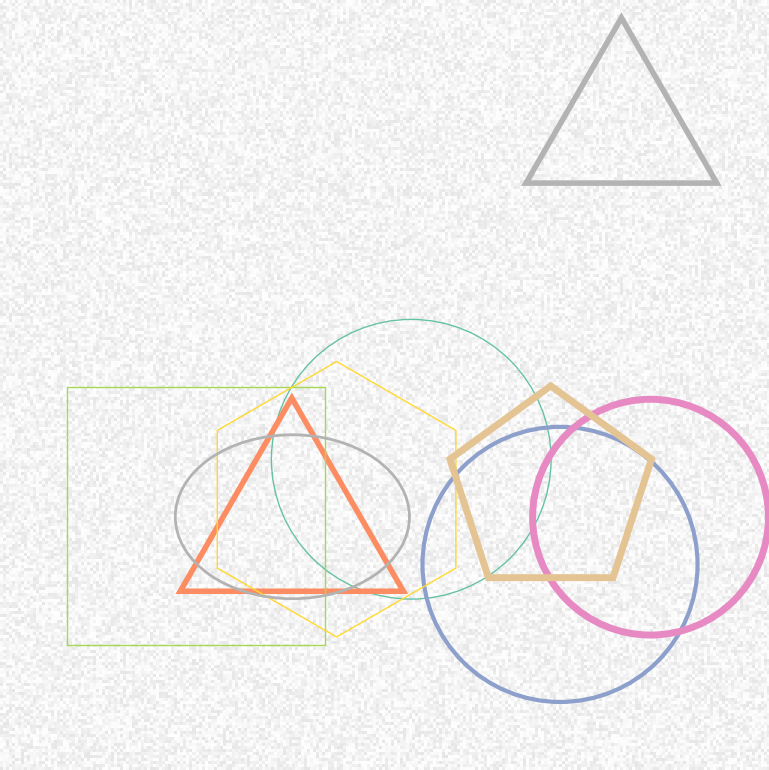[{"shape": "circle", "thickness": 0.5, "radius": 0.91, "center": [0.534, 0.404]}, {"shape": "triangle", "thickness": 2, "radius": 0.84, "center": [0.379, 0.316]}, {"shape": "circle", "thickness": 1.5, "radius": 0.89, "center": [0.727, 0.267]}, {"shape": "circle", "thickness": 2.5, "radius": 0.77, "center": [0.845, 0.328]}, {"shape": "square", "thickness": 0.5, "radius": 0.84, "center": [0.255, 0.33]}, {"shape": "hexagon", "thickness": 0.5, "radius": 0.89, "center": [0.437, 0.352]}, {"shape": "pentagon", "thickness": 2.5, "radius": 0.69, "center": [0.715, 0.361]}, {"shape": "triangle", "thickness": 2, "radius": 0.72, "center": [0.807, 0.834]}, {"shape": "oval", "thickness": 1, "radius": 0.76, "center": [0.38, 0.329]}]